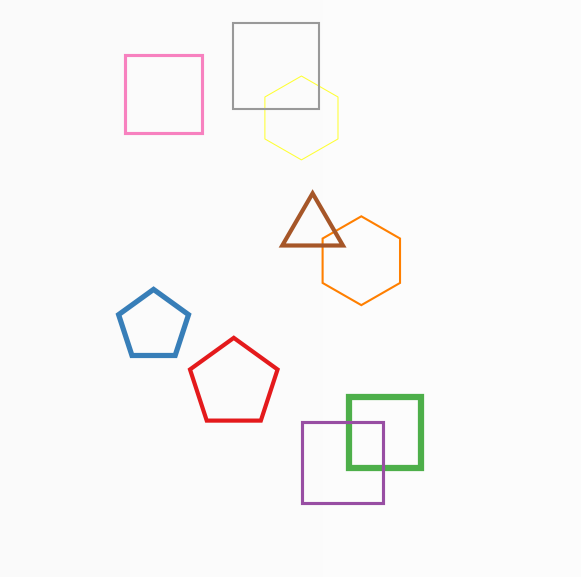[{"shape": "pentagon", "thickness": 2, "radius": 0.4, "center": [0.402, 0.335]}, {"shape": "pentagon", "thickness": 2.5, "radius": 0.32, "center": [0.264, 0.435]}, {"shape": "square", "thickness": 3, "radius": 0.31, "center": [0.662, 0.251]}, {"shape": "square", "thickness": 1.5, "radius": 0.35, "center": [0.589, 0.198]}, {"shape": "hexagon", "thickness": 1, "radius": 0.38, "center": [0.622, 0.548]}, {"shape": "hexagon", "thickness": 0.5, "radius": 0.36, "center": [0.519, 0.795]}, {"shape": "triangle", "thickness": 2, "radius": 0.3, "center": [0.538, 0.604]}, {"shape": "square", "thickness": 1.5, "radius": 0.33, "center": [0.281, 0.836]}, {"shape": "square", "thickness": 1, "radius": 0.37, "center": [0.474, 0.884]}]